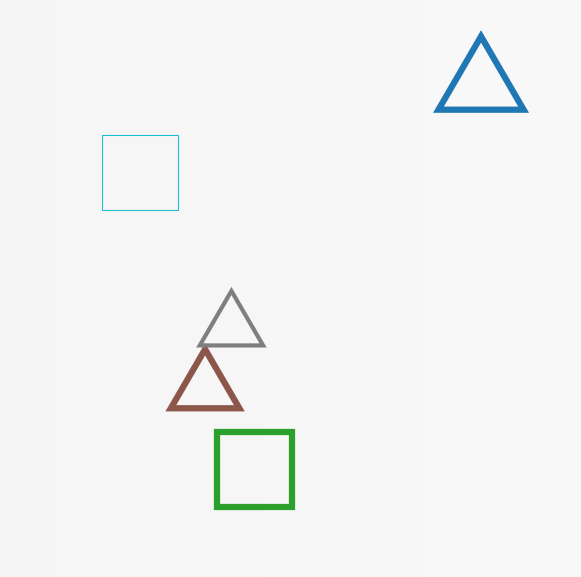[{"shape": "triangle", "thickness": 3, "radius": 0.42, "center": [0.828, 0.851]}, {"shape": "square", "thickness": 3, "radius": 0.32, "center": [0.438, 0.187]}, {"shape": "triangle", "thickness": 3, "radius": 0.34, "center": [0.353, 0.326]}, {"shape": "triangle", "thickness": 2, "radius": 0.31, "center": [0.398, 0.432]}, {"shape": "square", "thickness": 0.5, "radius": 0.33, "center": [0.24, 0.7]}]